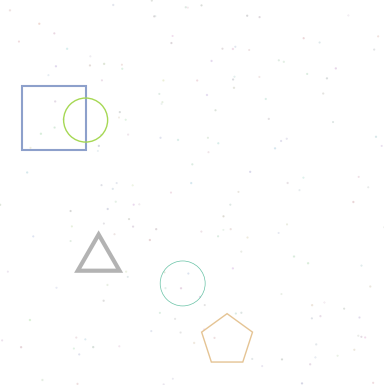[{"shape": "circle", "thickness": 0.5, "radius": 0.29, "center": [0.474, 0.264]}, {"shape": "square", "thickness": 1.5, "radius": 0.42, "center": [0.141, 0.694]}, {"shape": "circle", "thickness": 1, "radius": 0.29, "center": [0.222, 0.688]}, {"shape": "pentagon", "thickness": 1, "radius": 0.35, "center": [0.59, 0.116]}, {"shape": "triangle", "thickness": 3, "radius": 0.31, "center": [0.256, 0.328]}]